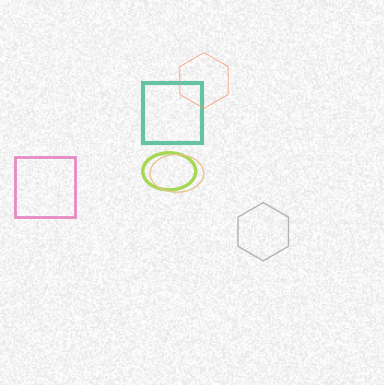[{"shape": "square", "thickness": 3, "radius": 0.39, "center": [0.448, 0.707]}, {"shape": "hexagon", "thickness": 0.5, "radius": 0.36, "center": [0.53, 0.791]}, {"shape": "square", "thickness": 2, "radius": 0.39, "center": [0.116, 0.514]}, {"shape": "oval", "thickness": 2.5, "radius": 0.34, "center": [0.44, 0.555]}, {"shape": "oval", "thickness": 1, "radius": 0.35, "center": [0.459, 0.55]}, {"shape": "hexagon", "thickness": 1, "radius": 0.38, "center": [0.684, 0.398]}]